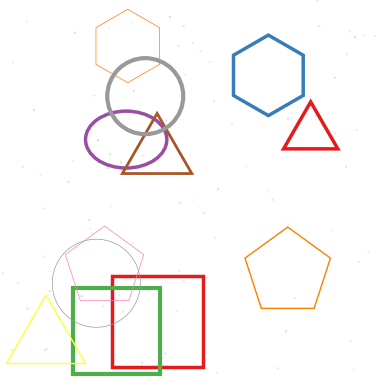[{"shape": "triangle", "thickness": 2.5, "radius": 0.41, "center": [0.807, 0.654]}, {"shape": "square", "thickness": 2.5, "radius": 0.59, "center": [0.41, 0.164]}, {"shape": "hexagon", "thickness": 2.5, "radius": 0.52, "center": [0.697, 0.804]}, {"shape": "square", "thickness": 3, "radius": 0.56, "center": [0.302, 0.141]}, {"shape": "oval", "thickness": 2.5, "radius": 0.53, "center": [0.328, 0.637]}, {"shape": "hexagon", "thickness": 0.5, "radius": 0.48, "center": [0.332, 0.881]}, {"shape": "pentagon", "thickness": 1, "radius": 0.58, "center": [0.747, 0.294]}, {"shape": "triangle", "thickness": 1, "radius": 0.59, "center": [0.119, 0.115]}, {"shape": "triangle", "thickness": 2, "radius": 0.52, "center": [0.408, 0.601]}, {"shape": "pentagon", "thickness": 0.5, "radius": 0.54, "center": [0.272, 0.306]}, {"shape": "circle", "thickness": 0.5, "radius": 0.57, "center": [0.25, 0.264]}, {"shape": "circle", "thickness": 3, "radius": 0.49, "center": [0.377, 0.75]}]